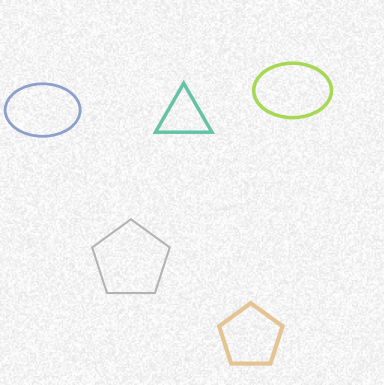[{"shape": "triangle", "thickness": 2.5, "radius": 0.42, "center": [0.477, 0.699]}, {"shape": "oval", "thickness": 2, "radius": 0.49, "center": [0.111, 0.714]}, {"shape": "oval", "thickness": 2.5, "radius": 0.5, "center": [0.76, 0.765]}, {"shape": "pentagon", "thickness": 3, "radius": 0.43, "center": [0.651, 0.126]}, {"shape": "pentagon", "thickness": 1.5, "radius": 0.53, "center": [0.34, 0.325]}]